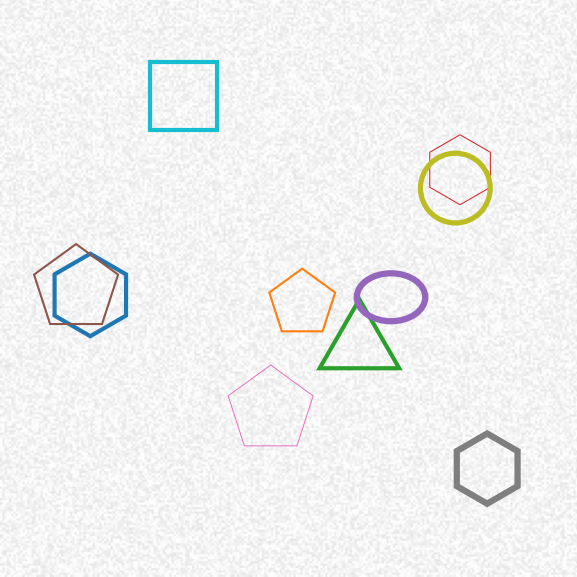[{"shape": "hexagon", "thickness": 2, "radius": 0.36, "center": [0.156, 0.488]}, {"shape": "pentagon", "thickness": 1, "radius": 0.3, "center": [0.523, 0.474]}, {"shape": "triangle", "thickness": 2, "radius": 0.4, "center": [0.622, 0.401]}, {"shape": "hexagon", "thickness": 0.5, "radius": 0.3, "center": [0.797, 0.705]}, {"shape": "oval", "thickness": 3, "radius": 0.3, "center": [0.677, 0.484]}, {"shape": "pentagon", "thickness": 1, "radius": 0.38, "center": [0.132, 0.5]}, {"shape": "pentagon", "thickness": 0.5, "radius": 0.39, "center": [0.469, 0.29]}, {"shape": "hexagon", "thickness": 3, "radius": 0.3, "center": [0.844, 0.188]}, {"shape": "circle", "thickness": 2.5, "radius": 0.3, "center": [0.788, 0.673]}, {"shape": "square", "thickness": 2, "radius": 0.29, "center": [0.318, 0.833]}]